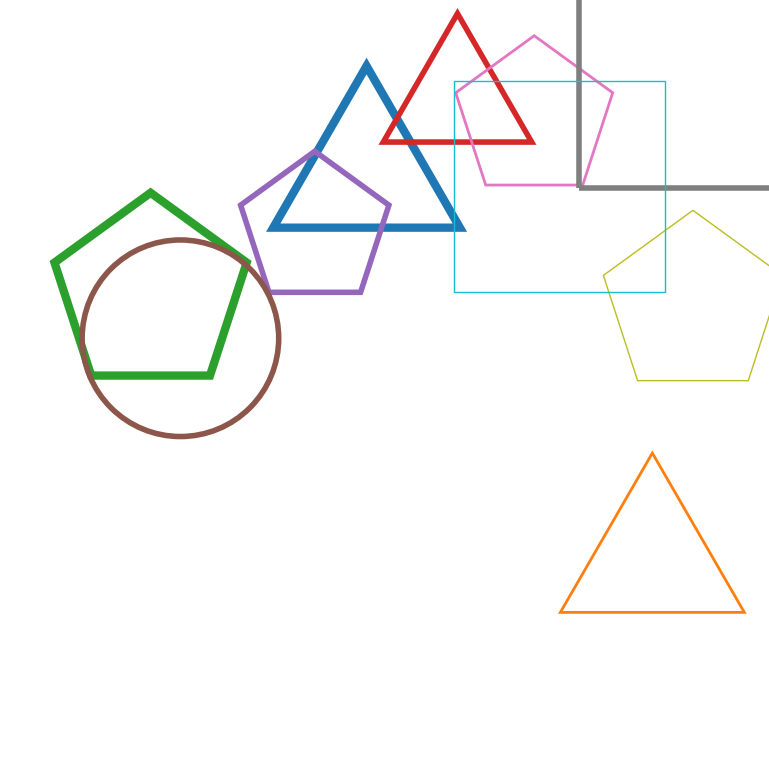[{"shape": "triangle", "thickness": 3, "radius": 0.7, "center": [0.476, 0.774]}, {"shape": "triangle", "thickness": 1, "radius": 0.69, "center": [0.847, 0.274]}, {"shape": "pentagon", "thickness": 3, "radius": 0.66, "center": [0.196, 0.618]}, {"shape": "triangle", "thickness": 2, "radius": 0.56, "center": [0.594, 0.871]}, {"shape": "pentagon", "thickness": 2, "radius": 0.51, "center": [0.409, 0.702]}, {"shape": "circle", "thickness": 2, "radius": 0.64, "center": [0.234, 0.561]}, {"shape": "pentagon", "thickness": 1, "radius": 0.54, "center": [0.694, 0.846]}, {"shape": "square", "thickness": 2, "radius": 0.65, "center": [0.883, 0.887]}, {"shape": "pentagon", "thickness": 0.5, "radius": 0.61, "center": [0.9, 0.605]}, {"shape": "square", "thickness": 0.5, "radius": 0.68, "center": [0.727, 0.758]}]